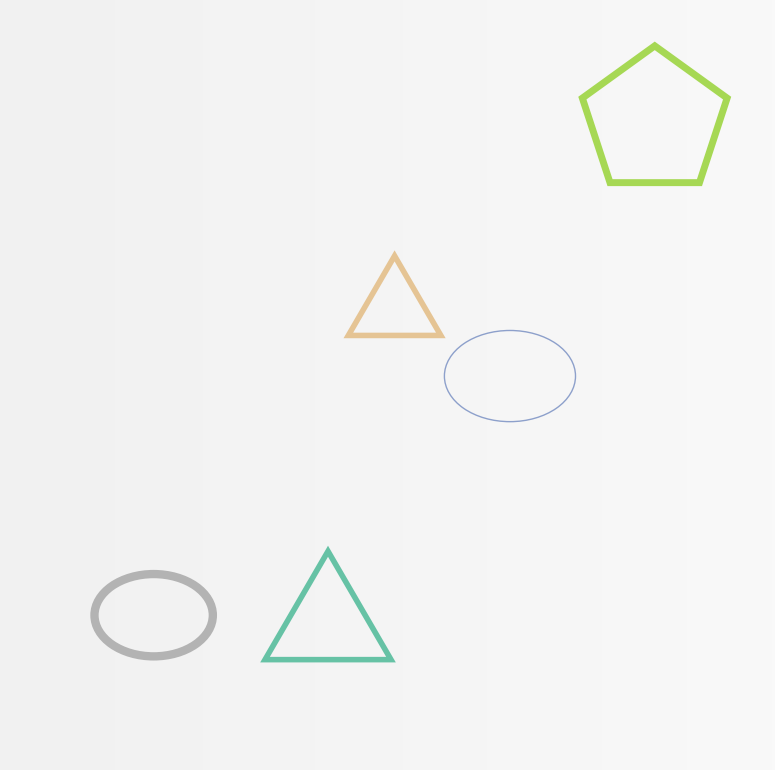[{"shape": "triangle", "thickness": 2, "radius": 0.47, "center": [0.423, 0.19]}, {"shape": "oval", "thickness": 0.5, "radius": 0.42, "center": [0.658, 0.512]}, {"shape": "pentagon", "thickness": 2.5, "radius": 0.49, "center": [0.845, 0.842]}, {"shape": "triangle", "thickness": 2, "radius": 0.34, "center": [0.509, 0.599]}, {"shape": "oval", "thickness": 3, "radius": 0.38, "center": [0.198, 0.201]}]